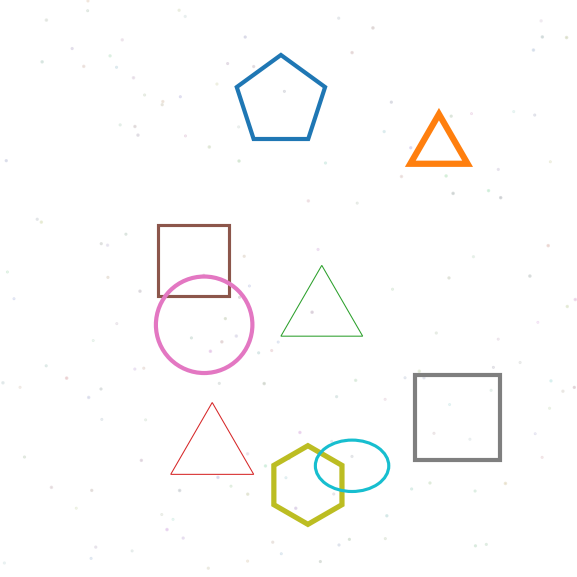[{"shape": "pentagon", "thickness": 2, "radius": 0.4, "center": [0.486, 0.824]}, {"shape": "triangle", "thickness": 3, "radius": 0.29, "center": [0.76, 0.744]}, {"shape": "triangle", "thickness": 0.5, "radius": 0.41, "center": [0.557, 0.458]}, {"shape": "triangle", "thickness": 0.5, "radius": 0.41, "center": [0.367, 0.219]}, {"shape": "square", "thickness": 1.5, "radius": 0.31, "center": [0.334, 0.549]}, {"shape": "circle", "thickness": 2, "radius": 0.42, "center": [0.354, 0.437]}, {"shape": "square", "thickness": 2, "radius": 0.37, "center": [0.792, 0.276]}, {"shape": "hexagon", "thickness": 2.5, "radius": 0.34, "center": [0.533, 0.159]}, {"shape": "oval", "thickness": 1.5, "radius": 0.32, "center": [0.61, 0.193]}]